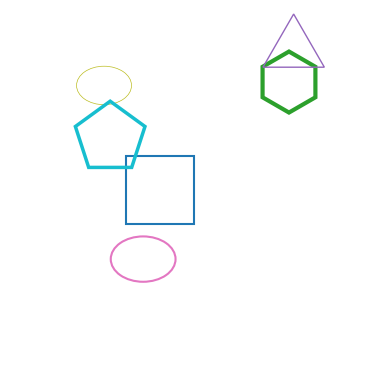[{"shape": "square", "thickness": 1.5, "radius": 0.44, "center": [0.416, 0.506]}, {"shape": "hexagon", "thickness": 3, "radius": 0.4, "center": [0.751, 0.787]}, {"shape": "triangle", "thickness": 1, "radius": 0.46, "center": [0.763, 0.871]}, {"shape": "oval", "thickness": 1.5, "radius": 0.42, "center": [0.372, 0.327]}, {"shape": "oval", "thickness": 0.5, "radius": 0.36, "center": [0.27, 0.778]}, {"shape": "pentagon", "thickness": 2.5, "radius": 0.48, "center": [0.286, 0.642]}]